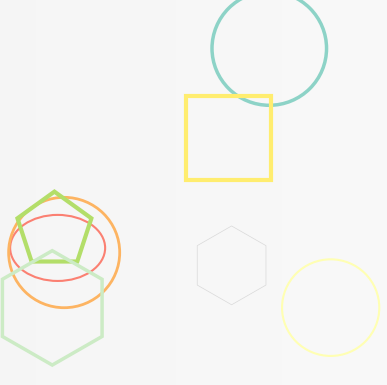[{"shape": "circle", "thickness": 2.5, "radius": 0.74, "center": [0.695, 0.874]}, {"shape": "circle", "thickness": 1.5, "radius": 0.63, "center": [0.853, 0.201]}, {"shape": "oval", "thickness": 1.5, "radius": 0.61, "center": [0.149, 0.356]}, {"shape": "circle", "thickness": 2, "radius": 0.72, "center": [0.166, 0.344]}, {"shape": "pentagon", "thickness": 3, "radius": 0.5, "center": [0.14, 0.402]}, {"shape": "hexagon", "thickness": 0.5, "radius": 0.51, "center": [0.598, 0.311]}, {"shape": "hexagon", "thickness": 2.5, "radius": 0.74, "center": [0.135, 0.2]}, {"shape": "square", "thickness": 3, "radius": 0.55, "center": [0.59, 0.64]}]